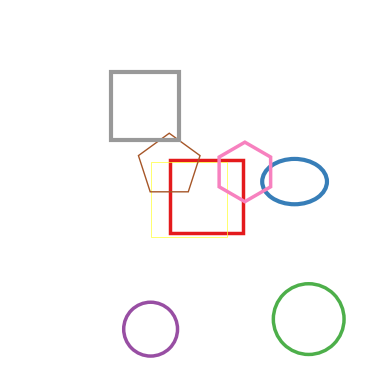[{"shape": "square", "thickness": 2.5, "radius": 0.47, "center": [0.536, 0.49]}, {"shape": "oval", "thickness": 3, "radius": 0.42, "center": [0.765, 0.528]}, {"shape": "circle", "thickness": 2.5, "radius": 0.46, "center": [0.802, 0.171]}, {"shape": "circle", "thickness": 2.5, "radius": 0.35, "center": [0.391, 0.145]}, {"shape": "square", "thickness": 0.5, "radius": 0.49, "center": [0.491, 0.482]}, {"shape": "pentagon", "thickness": 1, "radius": 0.42, "center": [0.44, 0.57]}, {"shape": "hexagon", "thickness": 2.5, "radius": 0.39, "center": [0.636, 0.553]}, {"shape": "square", "thickness": 3, "radius": 0.44, "center": [0.377, 0.725]}]